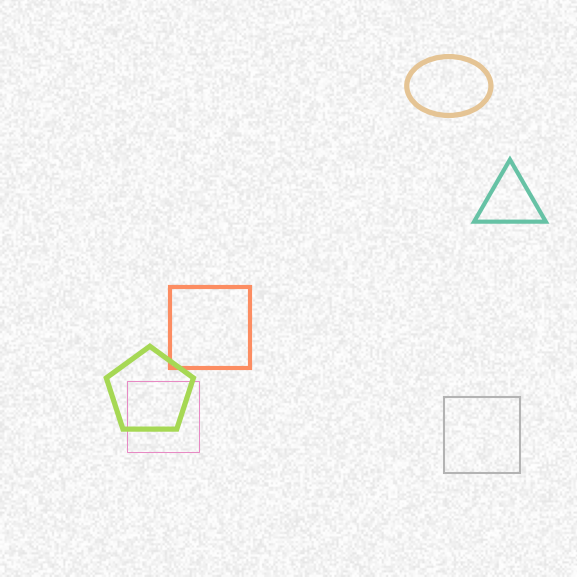[{"shape": "triangle", "thickness": 2, "radius": 0.36, "center": [0.883, 0.651]}, {"shape": "square", "thickness": 2, "radius": 0.35, "center": [0.364, 0.432]}, {"shape": "square", "thickness": 0.5, "radius": 0.31, "center": [0.282, 0.278]}, {"shape": "pentagon", "thickness": 2.5, "radius": 0.4, "center": [0.259, 0.32]}, {"shape": "oval", "thickness": 2.5, "radius": 0.36, "center": [0.777, 0.85]}, {"shape": "square", "thickness": 1, "radius": 0.33, "center": [0.835, 0.246]}]